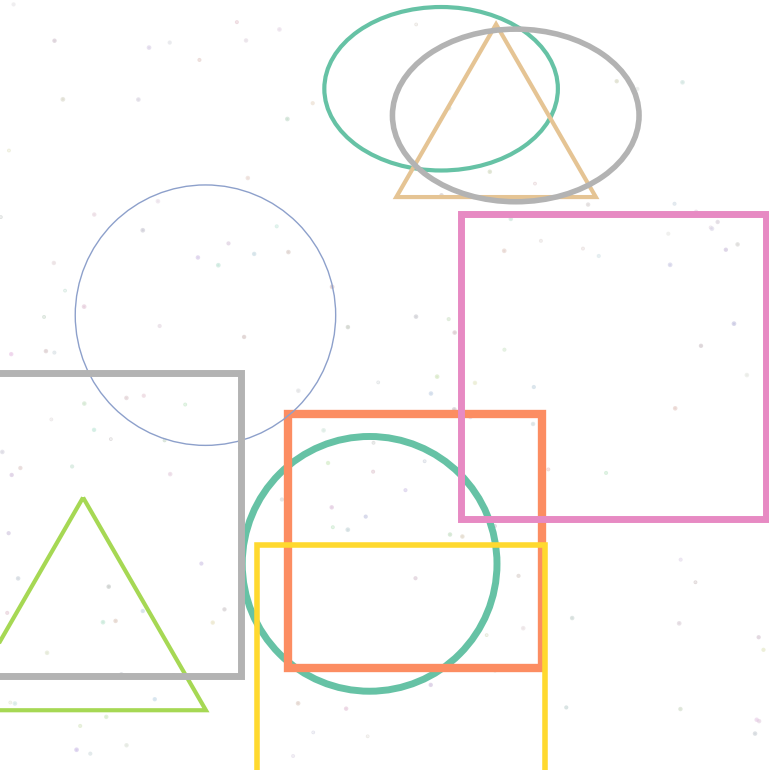[{"shape": "circle", "thickness": 2.5, "radius": 0.83, "center": [0.48, 0.268]}, {"shape": "oval", "thickness": 1.5, "radius": 0.76, "center": [0.573, 0.885]}, {"shape": "square", "thickness": 3, "radius": 0.83, "center": [0.539, 0.298]}, {"shape": "circle", "thickness": 0.5, "radius": 0.85, "center": [0.267, 0.591]}, {"shape": "square", "thickness": 2.5, "radius": 0.99, "center": [0.796, 0.524]}, {"shape": "triangle", "thickness": 1.5, "radius": 0.92, "center": [0.108, 0.17]}, {"shape": "square", "thickness": 2, "radius": 0.93, "center": [0.521, 0.106]}, {"shape": "triangle", "thickness": 1.5, "radius": 0.75, "center": [0.644, 0.819]}, {"shape": "square", "thickness": 2.5, "radius": 0.98, "center": [0.116, 0.319]}, {"shape": "oval", "thickness": 2, "radius": 0.8, "center": [0.67, 0.85]}]